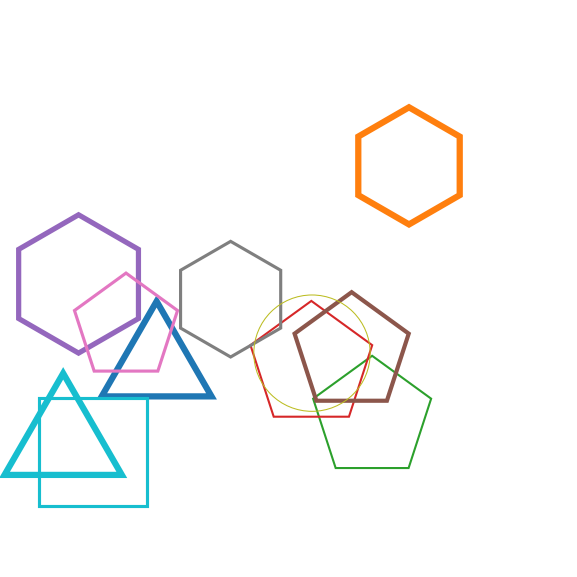[{"shape": "triangle", "thickness": 3, "radius": 0.55, "center": [0.271, 0.368]}, {"shape": "hexagon", "thickness": 3, "radius": 0.51, "center": [0.708, 0.712]}, {"shape": "pentagon", "thickness": 1, "radius": 0.54, "center": [0.644, 0.276]}, {"shape": "pentagon", "thickness": 1, "radius": 0.55, "center": [0.539, 0.367]}, {"shape": "hexagon", "thickness": 2.5, "radius": 0.6, "center": [0.136, 0.507]}, {"shape": "pentagon", "thickness": 2, "radius": 0.52, "center": [0.609, 0.389]}, {"shape": "pentagon", "thickness": 1.5, "radius": 0.47, "center": [0.218, 0.432]}, {"shape": "hexagon", "thickness": 1.5, "radius": 0.5, "center": [0.399, 0.481]}, {"shape": "circle", "thickness": 0.5, "radius": 0.5, "center": [0.54, 0.388]}, {"shape": "square", "thickness": 1.5, "radius": 0.47, "center": [0.162, 0.216]}, {"shape": "triangle", "thickness": 3, "radius": 0.59, "center": [0.109, 0.235]}]